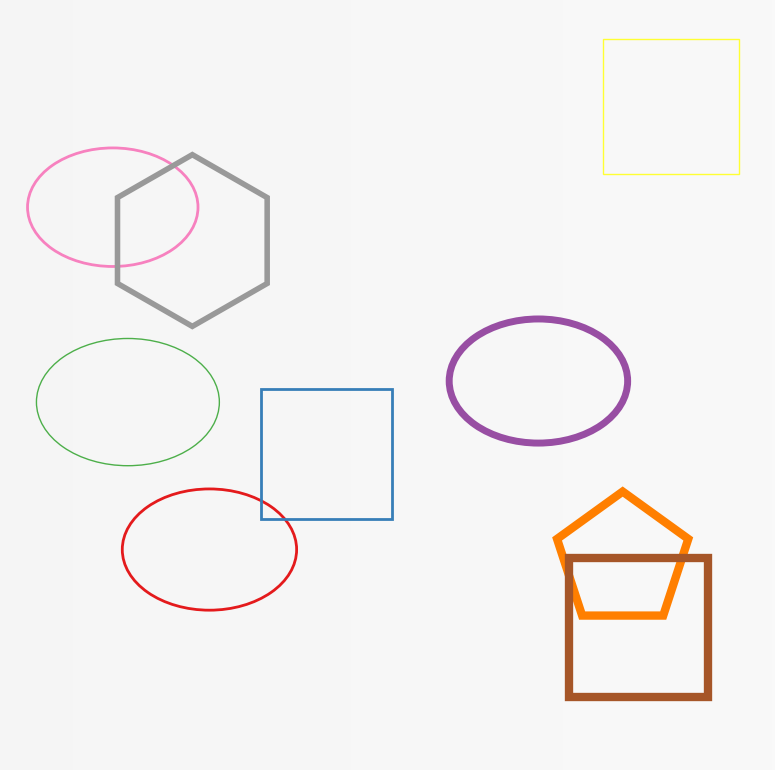[{"shape": "oval", "thickness": 1, "radius": 0.56, "center": [0.27, 0.286]}, {"shape": "square", "thickness": 1, "radius": 0.42, "center": [0.421, 0.41]}, {"shape": "oval", "thickness": 0.5, "radius": 0.59, "center": [0.165, 0.478]}, {"shape": "oval", "thickness": 2.5, "radius": 0.58, "center": [0.695, 0.505]}, {"shape": "pentagon", "thickness": 3, "radius": 0.45, "center": [0.803, 0.273]}, {"shape": "square", "thickness": 0.5, "radius": 0.44, "center": [0.866, 0.861]}, {"shape": "square", "thickness": 3, "radius": 0.45, "center": [0.824, 0.185]}, {"shape": "oval", "thickness": 1, "radius": 0.55, "center": [0.146, 0.731]}, {"shape": "hexagon", "thickness": 2, "radius": 0.56, "center": [0.248, 0.688]}]